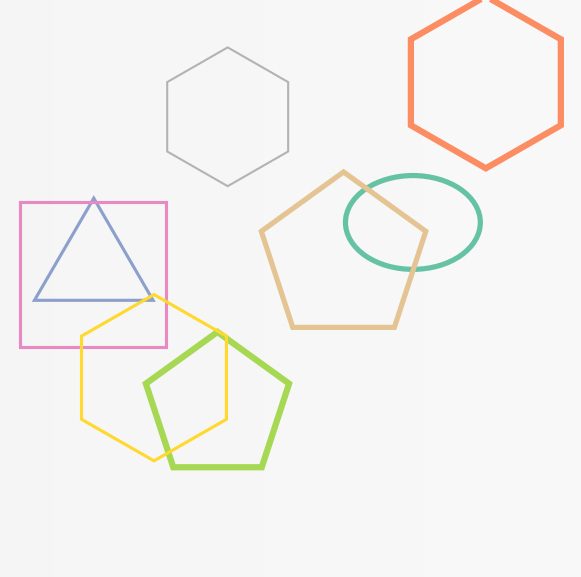[{"shape": "oval", "thickness": 2.5, "radius": 0.58, "center": [0.71, 0.614]}, {"shape": "hexagon", "thickness": 3, "radius": 0.74, "center": [0.836, 0.857]}, {"shape": "triangle", "thickness": 1.5, "radius": 0.59, "center": [0.161, 0.538]}, {"shape": "square", "thickness": 1.5, "radius": 0.63, "center": [0.16, 0.524]}, {"shape": "pentagon", "thickness": 3, "radius": 0.65, "center": [0.374, 0.295]}, {"shape": "hexagon", "thickness": 1.5, "radius": 0.72, "center": [0.265, 0.345]}, {"shape": "pentagon", "thickness": 2.5, "radius": 0.74, "center": [0.591, 0.553]}, {"shape": "hexagon", "thickness": 1, "radius": 0.6, "center": [0.392, 0.797]}]